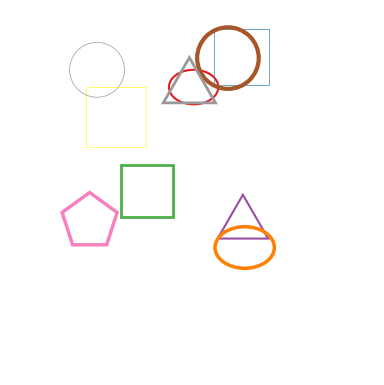[{"shape": "oval", "thickness": 1.5, "radius": 0.32, "center": [0.503, 0.774]}, {"shape": "square", "thickness": 0.5, "radius": 0.36, "center": [0.628, 0.852]}, {"shape": "square", "thickness": 2, "radius": 0.34, "center": [0.382, 0.505]}, {"shape": "triangle", "thickness": 1.5, "radius": 0.38, "center": [0.631, 0.418]}, {"shape": "oval", "thickness": 2.5, "radius": 0.39, "center": [0.636, 0.357]}, {"shape": "square", "thickness": 0.5, "radius": 0.39, "center": [0.302, 0.696]}, {"shape": "circle", "thickness": 3, "radius": 0.4, "center": [0.592, 0.849]}, {"shape": "pentagon", "thickness": 2.5, "radius": 0.38, "center": [0.233, 0.425]}, {"shape": "triangle", "thickness": 2, "radius": 0.39, "center": [0.492, 0.772]}, {"shape": "circle", "thickness": 0.5, "radius": 0.36, "center": [0.252, 0.819]}]